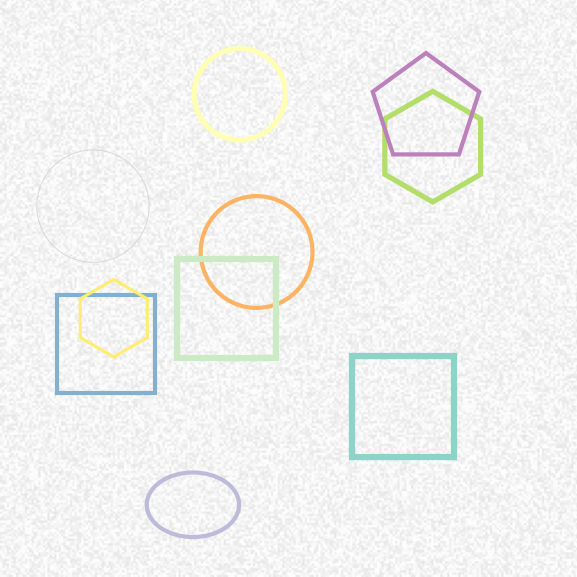[{"shape": "square", "thickness": 3, "radius": 0.44, "center": [0.698, 0.295]}, {"shape": "circle", "thickness": 2.5, "radius": 0.4, "center": [0.415, 0.836]}, {"shape": "oval", "thickness": 2, "radius": 0.4, "center": [0.334, 0.125]}, {"shape": "square", "thickness": 2, "radius": 0.42, "center": [0.184, 0.403]}, {"shape": "circle", "thickness": 2, "radius": 0.48, "center": [0.444, 0.563]}, {"shape": "hexagon", "thickness": 2.5, "radius": 0.48, "center": [0.749, 0.745]}, {"shape": "circle", "thickness": 0.5, "radius": 0.49, "center": [0.161, 0.642]}, {"shape": "pentagon", "thickness": 2, "radius": 0.49, "center": [0.738, 0.81]}, {"shape": "square", "thickness": 3, "radius": 0.43, "center": [0.393, 0.465]}, {"shape": "hexagon", "thickness": 1.5, "radius": 0.34, "center": [0.197, 0.448]}]